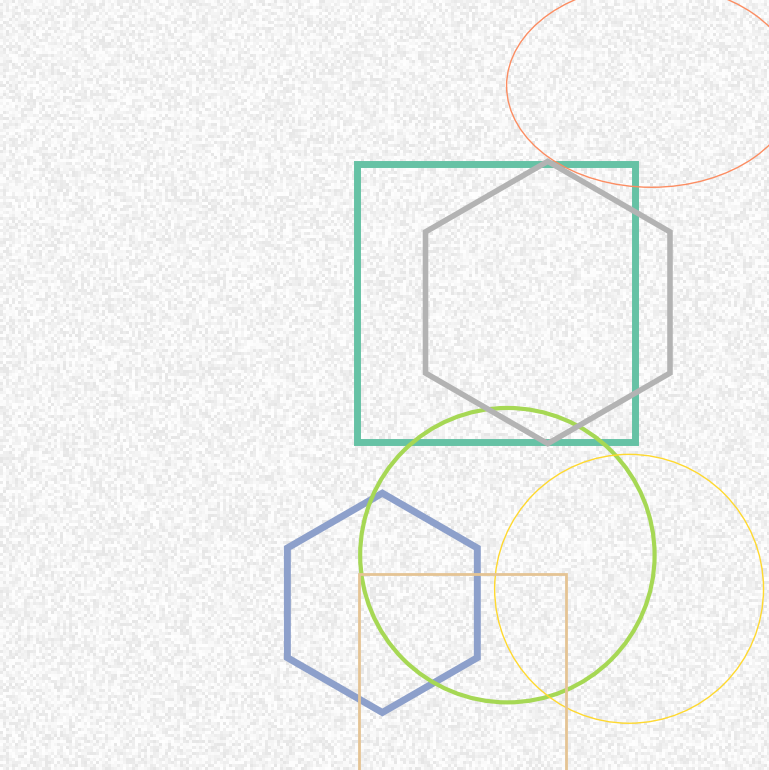[{"shape": "square", "thickness": 2.5, "radius": 0.9, "center": [0.645, 0.607]}, {"shape": "oval", "thickness": 0.5, "radius": 0.94, "center": [0.846, 0.889]}, {"shape": "hexagon", "thickness": 2.5, "radius": 0.71, "center": [0.497, 0.217]}, {"shape": "circle", "thickness": 1.5, "radius": 0.96, "center": [0.659, 0.279]}, {"shape": "circle", "thickness": 0.5, "radius": 0.87, "center": [0.817, 0.235]}, {"shape": "square", "thickness": 1, "radius": 0.67, "center": [0.601, 0.12]}, {"shape": "hexagon", "thickness": 2, "radius": 0.92, "center": [0.711, 0.607]}]